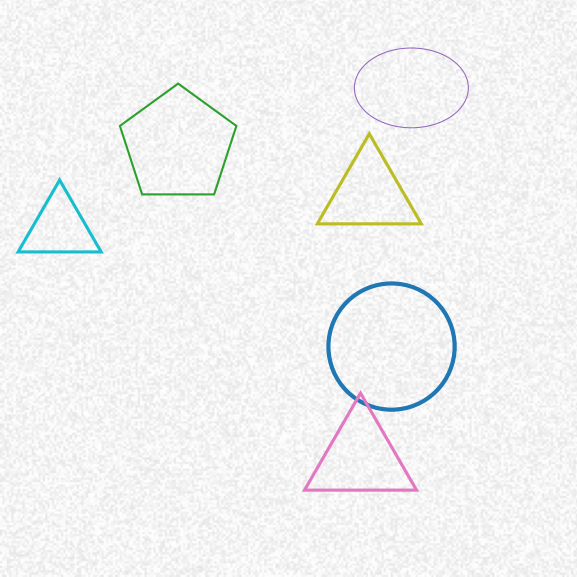[{"shape": "circle", "thickness": 2, "radius": 0.55, "center": [0.678, 0.399]}, {"shape": "pentagon", "thickness": 1, "radius": 0.53, "center": [0.308, 0.748]}, {"shape": "oval", "thickness": 0.5, "radius": 0.49, "center": [0.712, 0.847]}, {"shape": "triangle", "thickness": 1.5, "radius": 0.56, "center": [0.624, 0.206]}, {"shape": "triangle", "thickness": 1.5, "radius": 0.52, "center": [0.639, 0.663]}, {"shape": "triangle", "thickness": 1.5, "radius": 0.42, "center": [0.103, 0.604]}]